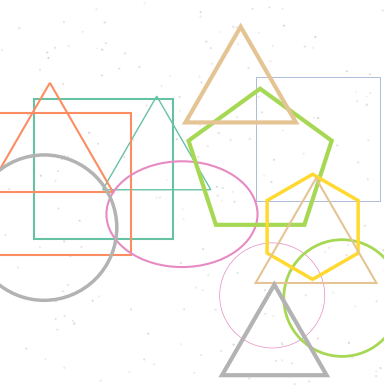[{"shape": "triangle", "thickness": 1, "radius": 0.81, "center": [0.407, 0.588]}, {"shape": "square", "thickness": 1.5, "radius": 0.91, "center": [0.269, 0.561]}, {"shape": "square", "thickness": 1.5, "radius": 0.92, "center": [0.155, 0.522]}, {"shape": "triangle", "thickness": 1.5, "radius": 0.95, "center": [0.13, 0.596]}, {"shape": "square", "thickness": 0.5, "radius": 0.8, "center": [0.826, 0.639]}, {"shape": "circle", "thickness": 0.5, "radius": 0.68, "center": [0.707, 0.233]}, {"shape": "oval", "thickness": 1.5, "radius": 0.98, "center": [0.473, 0.444]}, {"shape": "pentagon", "thickness": 3, "radius": 0.98, "center": [0.676, 0.574]}, {"shape": "circle", "thickness": 2, "radius": 0.76, "center": [0.889, 0.226]}, {"shape": "hexagon", "thickness": 2.5, "radius": 0.68, "center": [0.812, 0.411]}, {"shape": "triangle", "thickness": 3, "radius": 0.83, "center": [0.625, 0.765]}, {"shape": "triangle", "thickness": 1.5, "radius": 0.91, "center": [0.821, 0.356]}, {"shape": "circle", "thickness": 2.5, "radius": 0.94, "center": [0.115, 0.409]}, {"shape": "triangle", "thickness": 3, "radius": 0.78, "center": [0.713, 0.104]}]